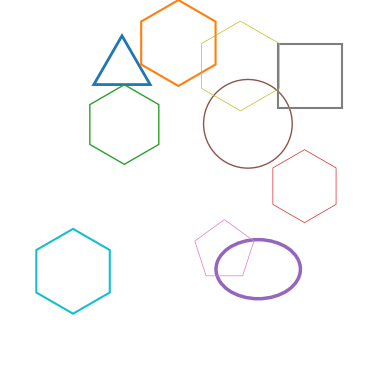[{"shape": "triangle", "thickness": 2, "radius": 0.42, "center": [0.317, 0.823]}, {"shape": "hexagon", "thickness": 1.5, "radius": 0.56, "center": [0.463, 0.888]}, {"shape": "hexagon", "thickness": 1, "radius": 0.52, "center": [0.323, 0.677]}, {"shape": "hexagon", "thickness": 0.5, "radius": 0.47, "center": [0.791, 0.517]}, {"shape": "oval", "thickness": 2.5, "radius": 0.55, "center": [0.671, 0.301]}, {"shape": "circle", "thickness": 1, "radius": 0.58, "center": [0.644, 0.678]}, {"shape": "pentagon", "thickness": 0.5, "radius": 0.4, "center": [0.583, 0.349]}, {"shape": "square", "thickness": 1.5, "radius": 0.41, "center": [0.805, 0.803]}, {"shape": "hexagon", "thickness": 0.5, "radius": 0.58, "center": [0.625, 0.829]}, {"shape": "hexagon", "thickness": 1.5, "radius": 0.55, "center": [0.19, 0.295]}]